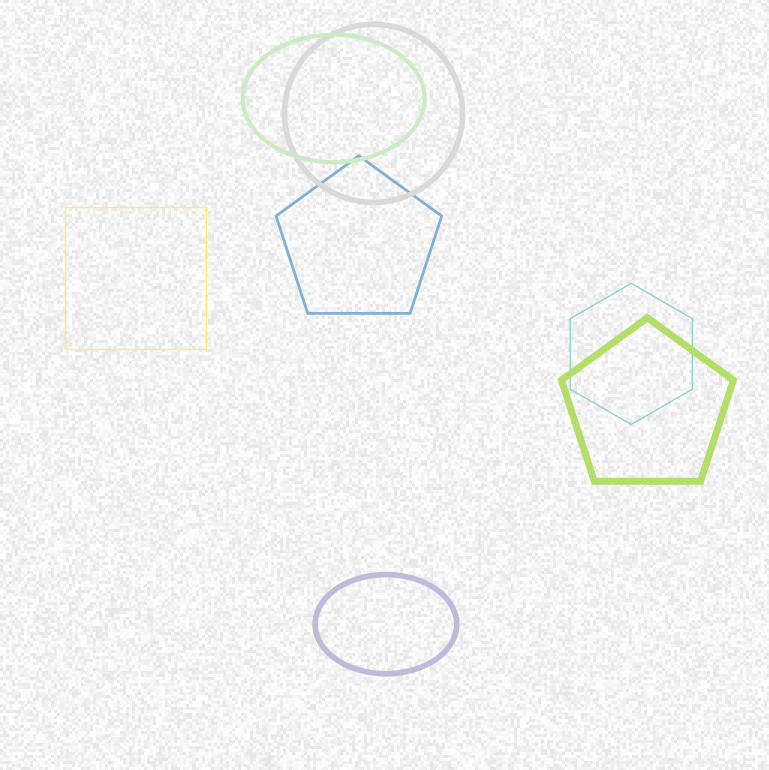[{"shape": "hexagon", "thickness": 0.5, "radius": 0.46, "center": [0.82, 0.54]}, {"shape": "oval", "thickness": 2, "radius": 0.46, "center": [0.501, 0.189]}, {"shape": "pentagon", "thickness": 1, "radius": 0.57, "center": [0.466, 0.685]}, {"shape": "pentagon", "thickness": 2.5, "radius": 0.59, "center": [0.841, 0.47]}, {"shape": "circle", "thickness": 2, "radius": 0.58, "center": [0.485, 0.853]}, {"shape": "oval", "thickness": 1.5, "radius": 0.59, "center": [0.433, 0.872]}, {"shape": "square", "thickness": 0.5, "radius": 0.46, "center": [0.176, 0.639]}]